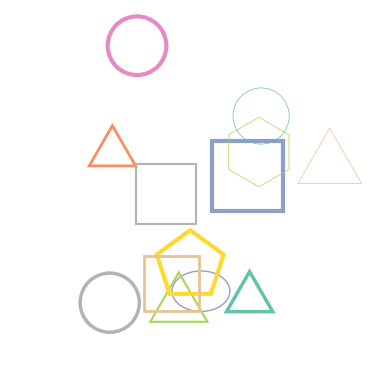[{"shape": "triangle", "thickness": 2.5, "radius": 0.35, "center": [0.648, 0.225]}, {"shape": "circle", "thickness": 0.5, "radius": 0.36, "center": [0.678, 0.699]}, {"shape": "triangle", "thickness": 2, "radius": 0.35, "center": [0.292, 0.604]}, {"shape": "square", "thickness": 3, "radius": 0.46, "center": [0.642, 0.543]}, {"shape": "oval", "thickness": 1, "radius": 0.38, "center": [0.522, 0.244]}, {"shape": "circle", "thickness": 3, "radius": 0.38, "center": [0.356, 0.881]}, {"shape": "triangle", "thickness": 1.5, "radius": 0.43, "center": [0.464, 0.207]}, {"shape": "hexagon", "thickness": 0.5, "radius": 0.45, "center": [0.672, 0.605]}, {"shape": "pentagon", "thickness": 3, "radius": 0.46, "center": [0.494, 0.311]}, {"shape": "triangle", "thickness": 0.5, "radius": 0.48, "center": [0.856, 0.571]}, {"shape": "square", "thickness": 2, "radius": 0.36, "center": [0.445, 0.264]}, {"shape": "circle", "thickness": 2.5, "radius": 0.38, "center": [0.285, 0.214]}, {"shape": "square", "thickness": 1.5, "radius": 0.39, "center": [0.43, 0.495]}]